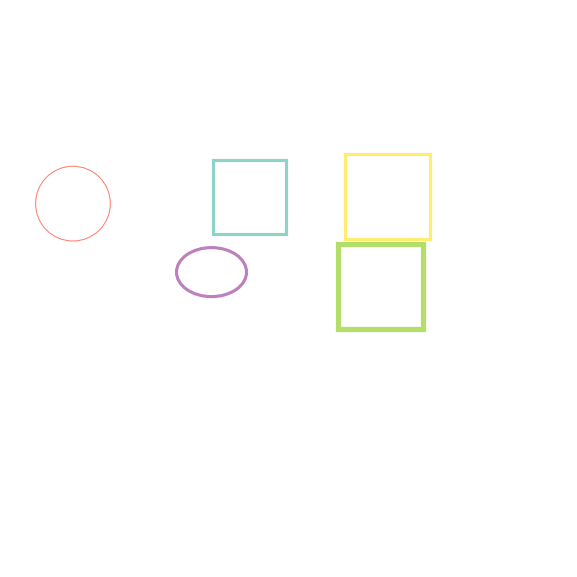[{"shape": "square", "thickness": 1.5, "radius": 0.32, "center": [0.432, 0.658]}, {"shape": "circle", "thickness": 0.5, "radius": 0.32, "center": [0.126, 0.647]}, {"shape": "square", "thickness": 2.5, "radius": 0.37, "center": [0.659, 0.503]}, {"shape": "oval", "thickness": 1.5, "radius": 0.3, "center": [0.366, 0.528]}, {"shape": "square", "thickness": 1.5, "radius": 0.37, "center": [0.671, 0.658]}]